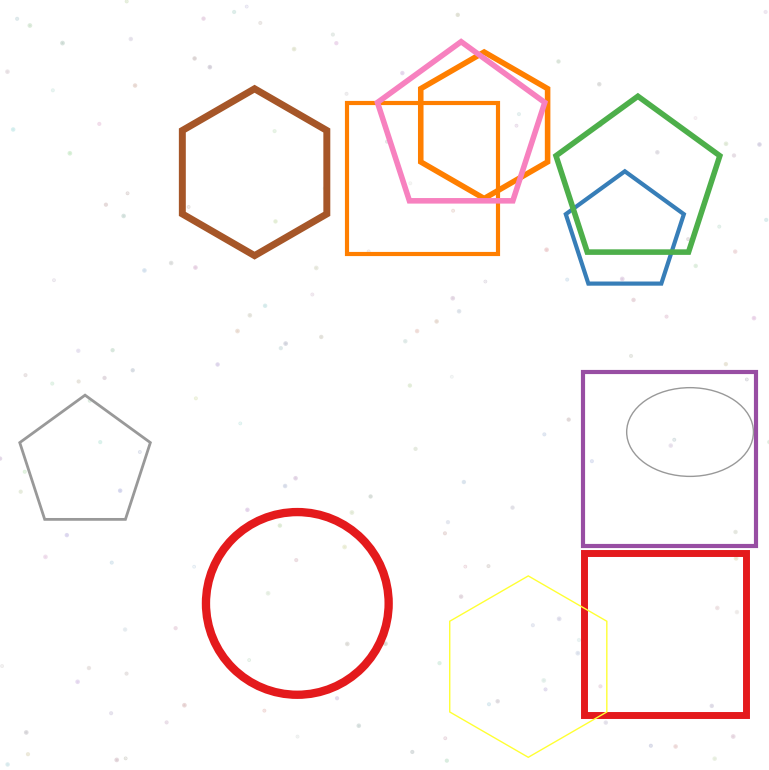[{"shape": "circle", "thickness": 3, "radius": 0.59, "center": [0.386, 0.216]}, {"shape": "square", "thickness": 2.5, "radius": 0.52, "center": [0.863, 0.177]}, {"shape": "pentagon", "thickness": 1.5, "radius": 0.4, "center": [0.811, 0.697]}, {"shape": "pentagon", "thickness": 2, "radius": 0.56, "center": [0.828, 0.763]}, {"shape": "square", "thickness": 1.5, "radius": 0.56, "center": [0.87, 0.404]}, {"shape": "hexagon", "thickness": 2, "radius": 0.48, "center": [0.629, 0.837]}, {"shape": "square", "thickness": 1.5, "radius": 0.49, "center": [0.549, 0.768]}, {"shape": "hexagon", "thickness": 0.5, "radius": 0.59, "center": [0.686, 0.134]}, {"shape": "hexagon", "thickness": 2.5, "radius": 0.54, "center": [0.331, 0.776]}, {"shape": "pentagon", "thickness": 2, "radius": 0.57, "center": [0.599, 0.832]}, {"shape": "oval", "thickness": 0.5, "radius": 0.41, "center": [0.896, 0.439]}, {"shape": "pentagon", "thickness": 1, "radius": 0.45, "center": [0.11, 0.398]}]